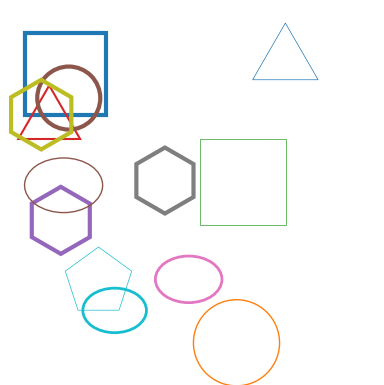[{"shape": "square", "thickness": 3, "radius": 0.53, "center": [0.17, 0.808]}, {"shape": "triangle", "thickness": 0.5, "radius": 0.49, "center": [0.741, 0.842]}, {"shape": "circle", "thickness": 1, "radius": 0.56, "center": [0.614, 0.11]}, {"shape": "square", "thickness": 0.5, "radius": 0.56, "center": [0.632, 0.527]}, {"shape": "triangle", "thickness": 1.5, "radius": 0.46, "center": [0.128, 0.685]}, {"shape": "hexagon", "thickness": 3, "radius": 0.44, "center": [0.158, 0.428]}, {"shape": "circle", "thickness": 3, "radius": 0.41, "center": [0.179, 0.745]}, {"shape": "oval", "thickness": 1, "radius": 0.51, "center": [0.165, 0.519]}, {"shape": "oval", "thickness": 2, "radius": 0.43, "center": [0.49, 0.274]}, {"shape": "hexagon", "thickness": 3, "radius": 0.43, "center": [0.428, 0.531]}, {"shape": "hexagon", "thickness": 3, "radius": 0.45, "center": [0.107, 0.702]}, {"shape": "pentagon", "thickness": 0.5, "radius": 0.45, "center": [0.256, 0.268]}, {"shape": "oval", "thickness": 2, "radius": 0.41, "center": [0.298, 0.194]}]